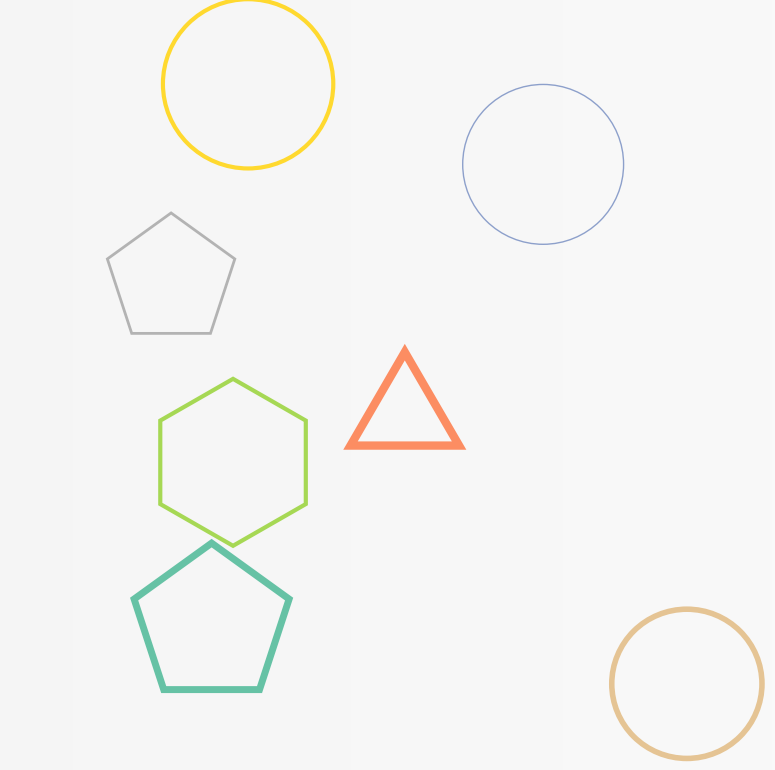[{"shape": "pentagon", "thickness": 2.5, "radius": 0.53, "center": [0.273, 0.189]}, {"shape": "triangle", "thickness": 3, "radius": 0.4, "center": [0.522, 0.462]}, {"shape": "circle", "thickness": 0.5, "radius": 0.52, "center": [0.701, 0.787]}, {"shape": "hexagon", "thickness": 1.5, "radius": 0.54, "center": [0.301, 0.4]}, {"shape": "circle", "thickness": 1.5, "radius": 0.55, "center": [0.32, 0.891]}, {"shape": "circle", "thickness": 2, "radius": 0.48, "center": [0.886, 0.112]}, {"shape": "pentagon", "thickness": 1, "radius": 0.43, "center": [0.221, 0.637]}]